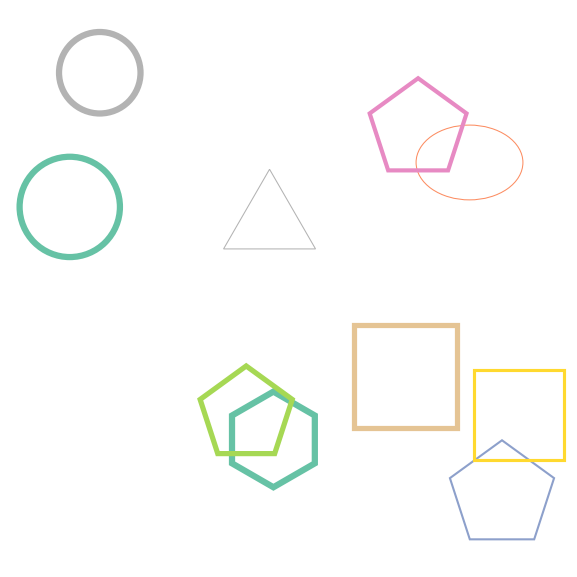[{"shape": "hexagon", "thickness": 3, "radius": 0.41, "center": [0.473, 0.238]}, {"shape": "circle", "thickness": 3, "radius": 0.43, "center": [0.121, 0.641]}, {"shape": "oval", "thickness": 0.5, "radius": 0.46, "center": [0.813, 0.718]}, {"shape": "pentagon", "thickness": 1, "radius": 0.47, "center": [0.869, 0.142]}, {"shape": "pentagon", "thickness": 2, "radius": 0.44, "center": [0.724, 0.775]}, {"shape": "pentagon", "thickness": 2.5, "radius": 0.42, "center": [0.426, 0.282]}, {"shape": "square", "thickness": 1.5, "radius": 0.39, "center": [0.899, 0.28]}, {"shape": "square", "thickness": 2.5, "radius": 0.45, "center": [0.702, 0.347]}, {"shape": "triangle", "thickness": 0.5, "radius": 0.46, "center": [0.467, 0.614]}, {"shape": "circle", "thickness": 3, "radius": 0.35, "center": [0.173, 0.873]}]